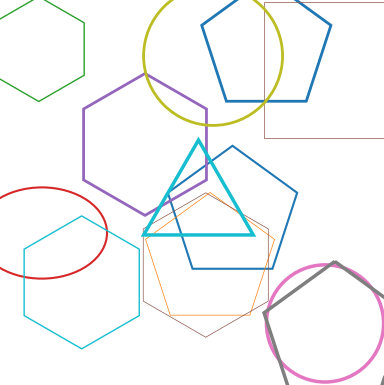[{"shape": "pentagon", "thickness": 2, "radius": 0.88, "center": [0.692, 0.88]}, {"shape": "pentagon", "thickness": 1.5, "radius": 0.88, "center": [0.604, 0.445]}, {"shape": "pentagon", "thickness": 0.5, "radius": 0.88, "center": [0.546, 0.324]}, {"shape": "hexagon", "thickness": 1, "radius": 0.68, "center": [0.101, 0.873]}, {"shape": "oval", "thickness": 1.5, "radius": 0.85, "center": [0.109, 0.395]}, {"shape": "hexagon", "thickness": 2, "radius": 0.92, "center": [0.377, 0.625]}, {"shape": "square", "thickness": 0.5, "radius": 0.88, "center": [0.862, 0.819]}, {"shape": "hexagon", "thickness": 0.5, "radius": 0.94, "center": [0.534, 0.312]}, {"shape": "circle", "thickness": 2.5, "radius": 0.76, "center": [0.844, 0.16]}, {"shape": "pentagon", "thickness": 2.5, "radius": 0.97, "center": [0.87, 0.128]}, {"shape": "circle", "thickness": 2, "radius": 0.9, "center": [0.553, 0.855]}, {"shape": "hexagon", "thickness": 1, "radius": 0.86, "center": [0.212, 0.267]}, {"shape": "triangle", "thickness": 2.5, "radius": 0.82, "center": [0.516, 0.472]}]